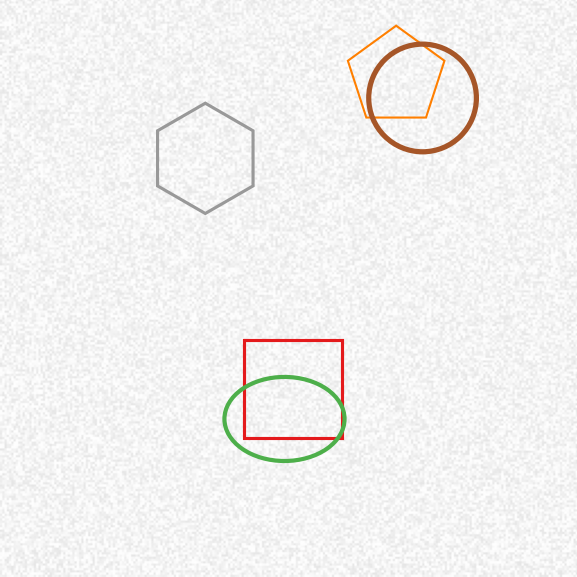[{"shape": "square", "thickness": 1.5, "radius": 0.42, "center": [0.508, 0.326]}, {"shape": "oval", "thickness": 2, "radius": 0.52, "center": [0.493, 0.274]}, {"shape": "pentagon", "thickness": 1, "radius": 0.44, "center": [0.686, 0.867]}, {"shape": "circle", "thickness": 2.5, "radius": 0.47, "center": [0.732, 0.83]}, {"shape": "hexagon", "thickness": 1.5, "radius": 0.48, "center": [0.355, 0.725]}]